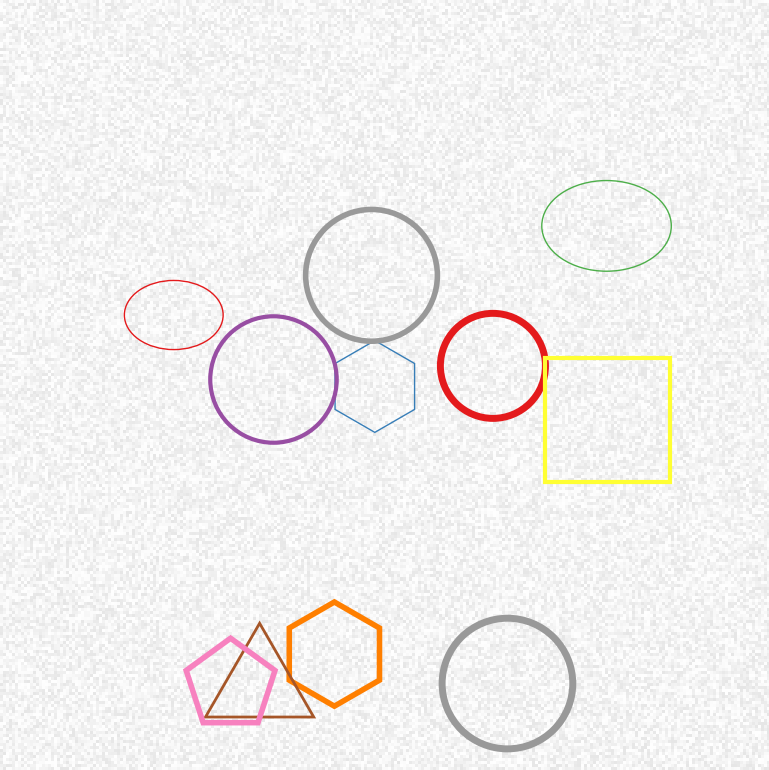[{"shape": "oval", "thickness": 0.5, "radius": 0.32, "center": [0.226, 0.591]}, {"shape": "circle", "thickness": 2.5, "radius": 0.34, "center": [0.64, 0.525]}, {"shape": "hexagon", "thickness": 0.5, "radius": 0.3, "center": [0.487, 0.498]}, {"shape": "oval", "thickness": 0.5, "radius": 0.42, "center": [0.788, 0.707]}, {"shape": "circle", "thickness": 1.5, "radius": 0.41, "center": [0.355, 0.507]}, {"shape": "hexagon", "thickness": 2, "radius": 0.34, "center": [0.434, 0.151]}, {"shape": "square", "thickness": 1.5, "radius": 0.4, "center": [0.789, 0.455]}, {"shape": "triangle", "thickness": 1, "radius": 0.41, "center": [0.337, 0.109]}, {"shape": "pentagon", "thickness": 2, "radius": 0.3, "center": [0.299, 0.11]}, {"shape": "circle", "thickness": 2.5, "radius": 0.42, "center": [0.659, 0.112]}, {"shape": "circle", "thickness": 2, "radius": 0.43, "center": [0.482, 0.642]}]